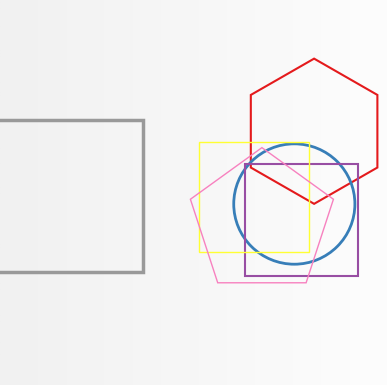[{"shape": "hexagon", "thickness": 1.5, "radius": 0.94, "center": [0.811, 0.659]}, {"shape": "circle", "thickness": 2, "radius": 0.78, "center": [0.76, 0.47]}, {"shape": "square", "thickness": 1.5, "radius": 0.73, "center": [0.778, 0.429]}, {"shape": "square", "thickness": 1, "radius": 0.71, "center": [0.656, 0.488]}, {"shape": "pentagon", "thickness": 1, "radius": 0.97, "center": [0.676, 0.422]}, {"shape": "square", "thickness": 2.5, "radius": 0.99, "center": [0.172, 0.491]}]